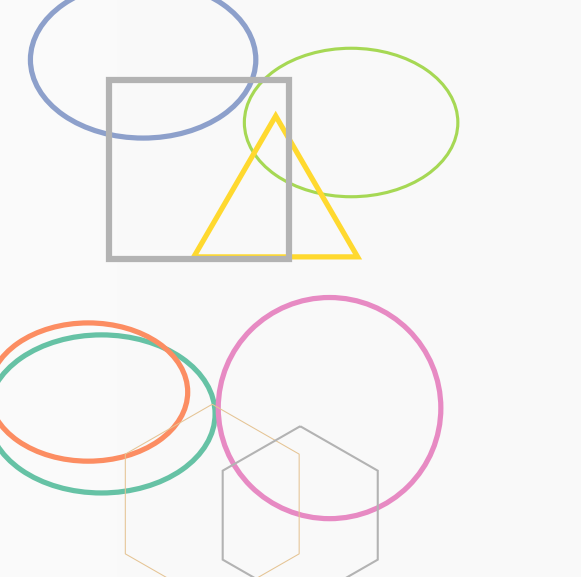[{"shape": "oval", "thickness": 2.5, "radius": 0.98, "center": [0.175, 0.282]}, {"shape": "oval", "thickness": 2.5, "radius": 0.86, "center": [0.152, 0.32]}, {"shape": "oval", "thickness": 2.5, "radius": 0.97, "center": [0.246, 0.896]}, {"shape": "circle", "thickness": 2.5, "radius": 0.96, "center": [0.567, 0.292]}, {"shape": "oval", "thickness": 1.5, "radius": 0.92, "center": [0.604, 0.787]}, {"shape": "triangle", "thickness": 2.5, "radius": 0.81, "center": [0.474, 0.636]}, {"shape": "hexagon", "thickness": 0.5, "radius": 0.86, "center": [0.365, 0.126]}, {"shape": "square", "thickness": 3, "radius": 0.77, "center": [0.343, 0.706]}, {"shape": "hexagon", "thickness": 1, "radius": 0.77, "center": [0.517, 0.107]}]